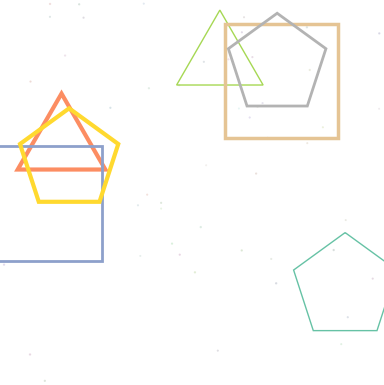[{"shape": "pentagon", "thickness": 1, "radius": 0.7, "center": [0.896, 0.255]}, {"shape": "triangle", "thickness": 3, "radius": 0.66, "center": [0.16, 0.625]}, {"shape": "square", "thickness": 2, "radius": 0.75, "center": [0.117, 0.47]}, {"shape": "triangle", "thickness": 1, "radius": 0.65, "center": [0.571, 0.844]}, {"shape": "pentagon", "thickness": 3, "radius": 0.67, "center": [0.18, 0.584]}, {"shape": "square", "thickness": 2.5, "radius": 0.74, "center": [0.731, 0.79]}, {"shape": "pentagon", "thickness": 2, "radius": 0.67, "center": [0.72, 0.832]}]